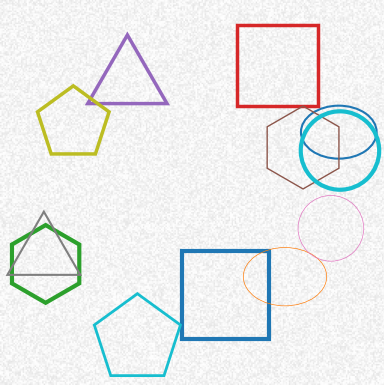[{"shape": "square", "thickness": 3, "radius": 0.57, "center": [0.586, 0.233]}, {"shape": "oval", "thickness": 1.5, "radius": 0.49, "center": [0.88, 0.657]}, {"shape": "oval", "thickness": 0.5, "radius": 0.54, "center": [0.74, 0.281]}, {"shape": "hexagon", "thickness": 3, "radius": 0.5, "center": [0.119, 0.314]}, {"shape": "square", "thickness": 2.5, "radius": 0.53, "center": [0.721, 0.831]}, {"shape": "triangle", "thickness": 2.5, "radius": 0.59, "center": [0.331, 0.79]}, {"shape": "hexagon", "thickness": 1, "radius": 0.54, "center": [0.787, 0.617]}, {"shape": "circle", "thickness": 0.5, "radius": 0.43, "center": [0.859, 0.407]}, {"shape": "triangle", "thickness": 1.5, "radius": 0.55, "center": [0.114, 0.341]}, {"shape": "pentagon", "thickness": 2.5, "radius": 0.49, "center": [0.19, 0.679]}, {"shape": "pentagon", "thickness": 2, "radius": 0.59, "center": [0.357, 0.119]}, {"shape": "circle", "thickness": 3, "radius": 0.51, "center": [0.883, 0.609]}]